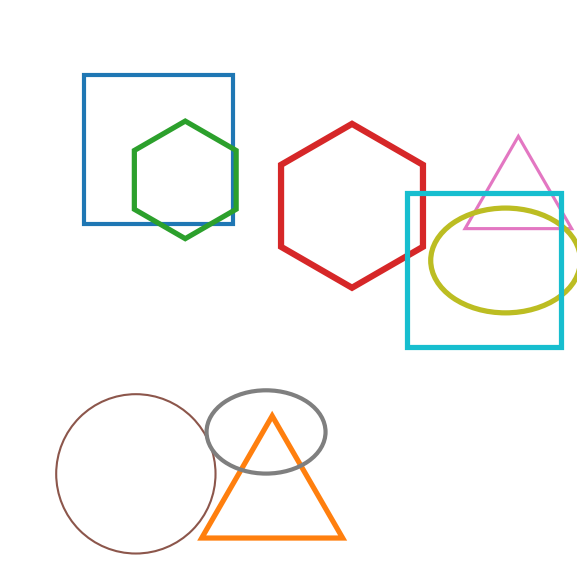[{"shape": "square", "thickness": 2, "radius": 0.64, "center": [0.274, 0.74]}, {"shape": "triangle", "thickness": 2.5, "radius": 0.7, "center": [0.471, 0.138]}, {"shape": "hexagon", "thickness": 2.5, "radius": 0.51, "center": [0.321, 0.688]}, {"shape": "hexagon", "thickness": 3, "radius": 0.71, "center": [0.61, 0.643]}, {"shape": "circle", "thickness": 1, "radius": 0.69, "center": [0.235, 0.179]}, {"shape": "triangle", "thickness": 1.5, "radius": 0.53, "center": [0.898, 0.657]}, {"shape": "oval", "thickness": 2, "radius": 0.52, "center": [0.461, 0.251]}, {"shape": "oval", "thickness": 2.5, "radius": 0.65, "center": [0.875, 0.548]}, {"shape": "square", "thickness": 2.5, "radius": 0.66, "center": [0.838, 0.532]}]